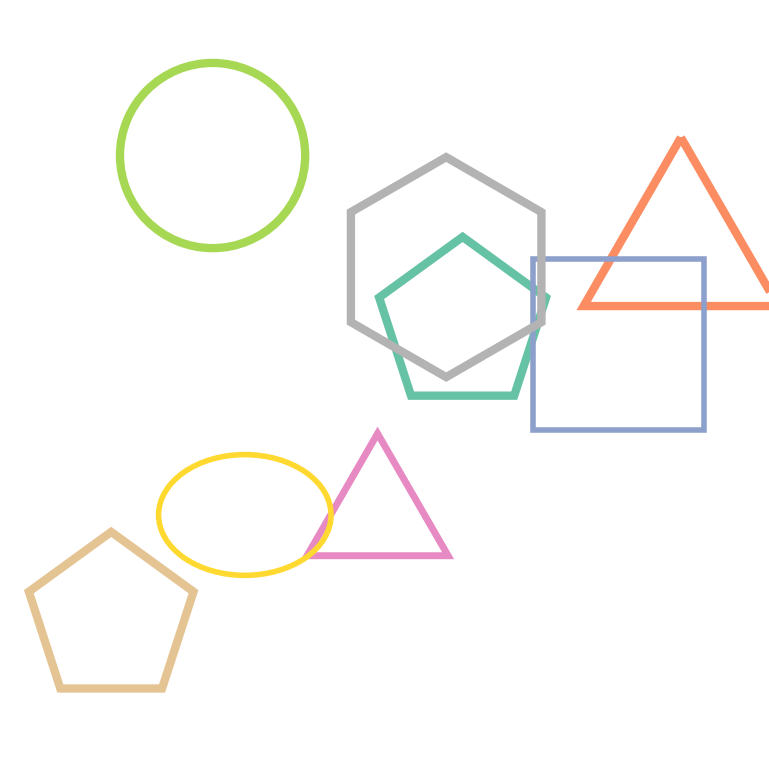[{"shape": "pentagon", "thickness": 3, "radius": 0.57, "center": [0.601, 0.578]}, {"shape": "triangle", "thickness": 3, "radius": 0.73, "center": [0.884, 0.676]}, {"shape": "square", "thickness": 2, "radius": 0.56, "center": [0.803, 0.553]}, {"shape": "triangle", "thickness": 2.5, "radius": 0.53, "center": [0.49, 0.331]}, {"shape": "circle", "thickness": 3, "radius": 0.6, "center": [0.276, 0.798]}, {"shape": "oval", "thickness": 2, "radius": 0.56, "center": [0.318, 0.331]}, {"shape": "pentagon", "thickness": 3, "radius": 0.56, "center": [0.144, 0.197]}, {"shape": "hexagon", "thickness": 3, "radius": 0.71, "center": [0.579, 0.653]}]